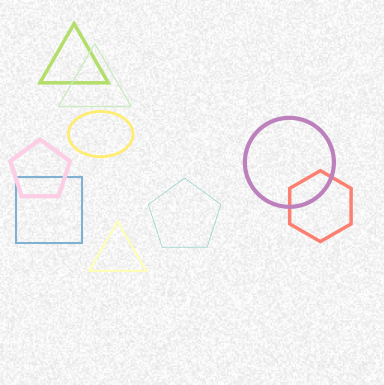[{"shape": "pentagon", "thickness": 0.5, "radius": 0.5, "center": [0.48, 0.438]}, {"shape": "triangle", "thickness": 1.5, "radius": 0.43, "center": [0.305, 0.339]}, {"shape": "hexagon", "thickness": 2.5, "radius": 0.46, "center": [0.832, 0.465]}, {"shape": "square", "thickness": 1.5, "radius": 0.43, "center": [0.126, 0.454]}, {"shape": "triangle", "thickness": 2.5, "radius": 0.51, "center": [0.192, 0.836]}, {"shape": "pentagon", "thickness": 3, "radius": 0.41, "center": [0.104, 0.556]}, {"shape": "circle", "thickness": 3, "radius": 0.58, "center": [0.752, 0.578]}, {"shape": "triangle", "thickness": 1, "radius": 0.55, "center": [0.246, 0.778]}, {"shape": "oval", "thickness": 2, "radius": 0.42, "center": [0.262, 0.652]}]